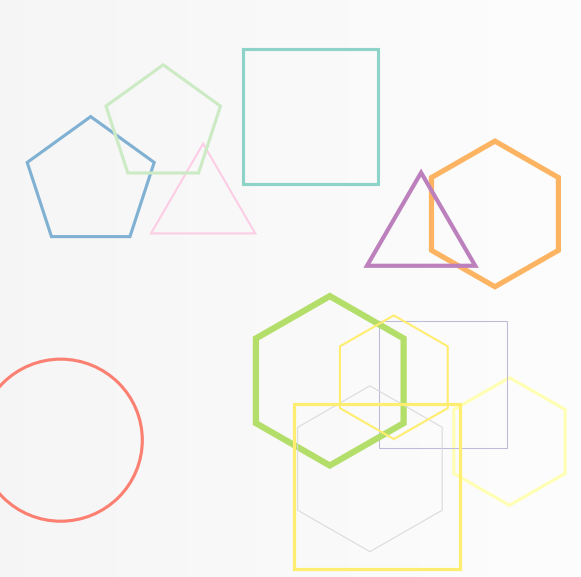[{"shape": "square", "thickness": 1.5, "radius": 0.58, "center": [0.535, 0.798]}, {"shape": "hexagon", "thickness": 1.5, "radius": 0.55, "center": [0.877, 0.235]}, {"shape": "square", "thickness": 0.5, "radius": 0.55, "center": [0.762, 0.334]}, {"shape": "circle", "thickness": 1.5, "radius": 0.7, "center": [0.105, 0.237]}, {"shape": "pentagon", "thickness": 1.5, "radius": 0.57, "center": [0.156, 0.682]}, {"shape": "hexagon", "thickness": 2.5, "radius": 0.63, "center": [0.852, 0.629]}, {"shape": "hexagon", "thickness": 3, "radius": 0.73, "center": [0.567, 0.34]}, {"shape": "triangle", "thickness": 1, "radius": 0.52, "center": [0.349, 0.647]}, {"shape": "hexagon", "thickness": 0.5, "radius": 0.72, "center": [0.636, 0.187]}, {"shape": "triangle", "thickness": 2, "radius": 0.54, "center": [0.724, 0.593]}, {"shape": "pentagon", "thickness": 1.5, "radius": 0.52, "center": [0.281, 0.783]}, {"shape": "hexagon", "thickness": 1, "radius": 0.54, "center": [0.678, 0.346]}, {"shape": "square", "thickness": 1.5, "radius": 0.71, "center": [0.649, 0.157]}]